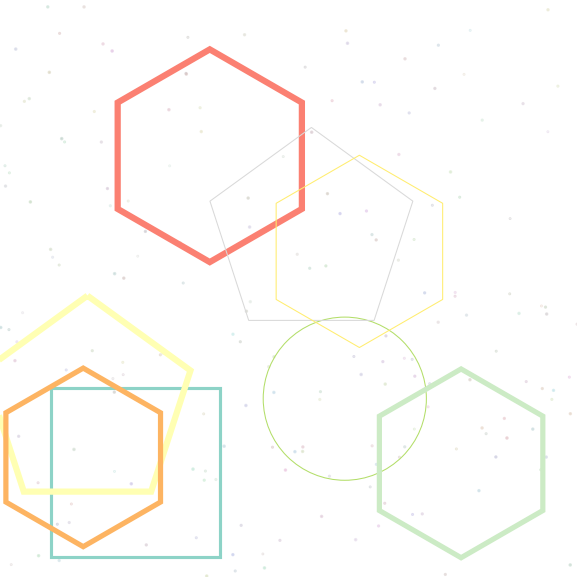[{"shape": "square", "thickness": 1.5, "radius": 0.73, "center": [0.235, 0.181]}, {"shape": "pentagon", "thickness": 3, "radius": 0.94, "center": [0.151, 0.3]}, {"shape": "hexagon", "thickness": 3, "radius": 0.92, "center": [0.363, 0.729]}, {"shape": "hexagon", "thickness": 2.5, "radius": 0.77, "center": [0.144, 0.207]}, {"shape": "circle", "thickness": 0.5, "radius": 0.71, "center": [0.597, 0.309]}, {"shape": "pentagon", "thickness": 0.5, "radius": 0.92, "center": [0.539, 0.594]}, {"shape": "hexagon", "thickness": 2.5, "radius": 0.82, "center": [0.798, 0.197]}, {"shape": "hexagon", "thickness": 0.5, "radius": 0.83, "center": [0.622, 0.564]}]